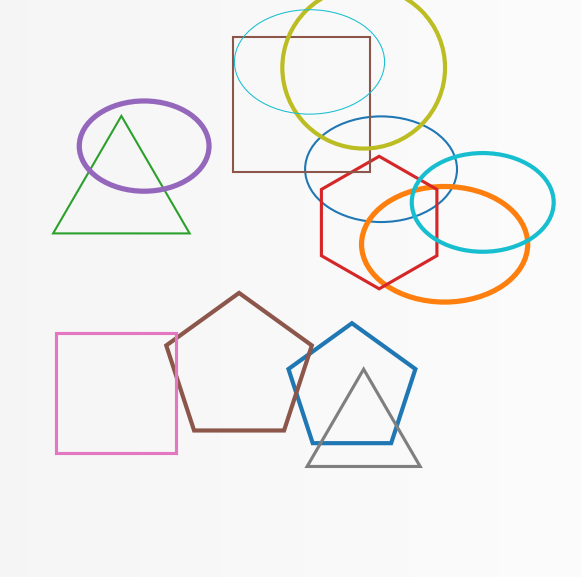[{"shape": "oval", "thickness": 1, "radius": 0.65, "center": [0.656, 0.706]}, {"shape": "pentagon", "thickness": 2, "radius": 0.57, "center": [0.605, 0.325]}, {"shape": "oval", "thickness": 2.5, "radius": 0.71, "center": [0.765, 0.576]}, {"shape": "triangle", "thickness": 1, "radius": 0.68, "center": [0.209, 0.663]}, {"shape": "hexagon", "thickness": 1.5, "radius": 0.57, "center": [0.652, 0.614]}, {"shape": "oval", "thickness": 2.5, "radius": 0.56, "center": [0.248, 0.746]}, {"shape": "pentagon", "thickness": 2, "radius": 0.66, "center": [0.411, 0.36]}, {"shape": "square", "thickness": 1, "radius": 0.59, "center": [0.518, 0.818]}, {"shape": "square", "thickness": 1.5, "radius": 0.52, "center": [0.2, 0.318]}, {"shape": "triangle", "thickness": 1.5, "radius": 0.56, "center": [0.626, 0.248]}, {"shape": "circle", "thickness": 2, "radius": 0.7, "center": [0.626, 0.882]}, {"shape": "oval", "thickness": 2, "radius": 0.61, "center": [0.83, 0.649]}, {"shape": "oval", "thickness": 0.5, "radius": 0.65, "center": [0.532, 0.892]}]